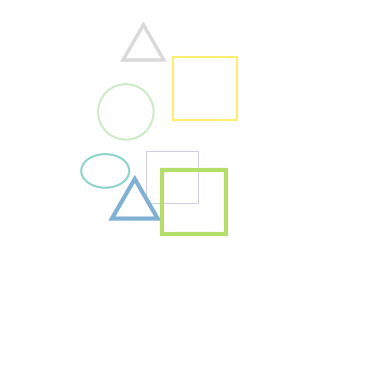[{"shape": "oval", "thickness": 1.5, "radius": 0.31, "center": [0.273, 0.556]}, {"shape": "square", "thickness": 0.5, "radius": 0.34, "center": [0.446, 0.54]}, {"shape": "triangle", "thickness": 3, "radius": 0.34, "center": [0.35, 0.467]}, {"shape": "square", "thickness": 3, "radius": 0.41, "center": [0.503, 0.475]}, {"shape": "triangle", "thickness": 2.5, "radius": 0.31, "center": [0.373, 0.875]}, {"shape": "circle", "thickness": 1.5, "radius": 0.36, "center": [0.327, 0.709]}, {"shape": "square", "thickness": 1.5, "radius": 0.41, "center": [0.532, 0.77]}]